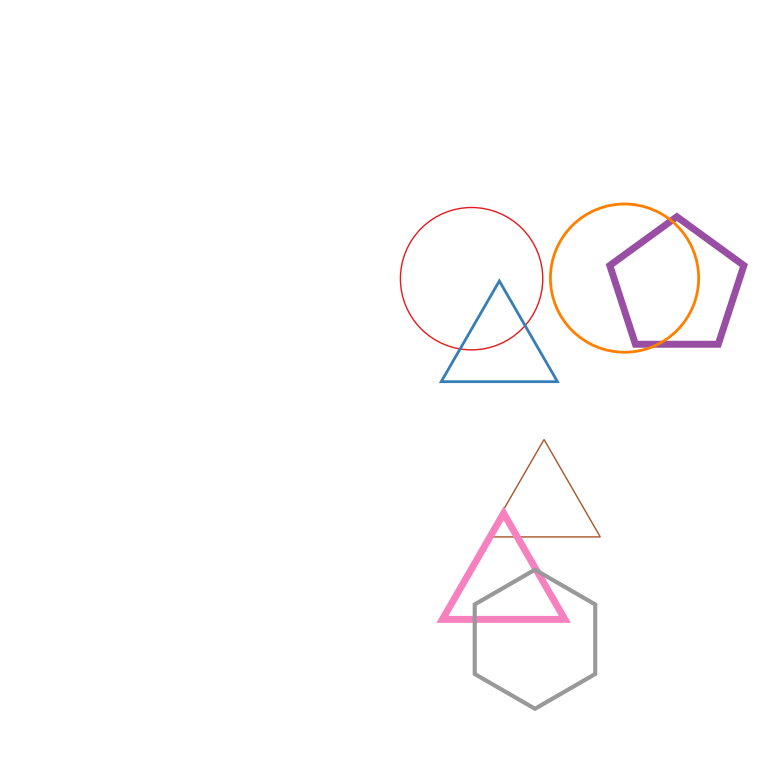[{"shape": "circle", "thickness": 0.5, "radius": 0.46, "center": [0.612, 0.638]}, {"shape": "triangle", "thickness": 1, "radius": 0.44, "center": [0.648, 0.548]}, {"shape": "pentagon", "thickness": 2.5, "radius": 0.46, "center": [0.879, 0.627]}, {"shape": "circle", "thickness": 1, "radius": 0.48, "center": [0.811, 0.639]}, {"shape": "triangle", "thickness": 0.5, "radius": 0.42, "center": [0.707, 0.345]}, {"shape": "triangle", "thickness": 2.5, "radius": 0.46, "center": [0.654, 0.242]}, {"shape": "hexagon", "thickness": 1.5, "radius": 0.45, "center": [0.695, 0.17]}]